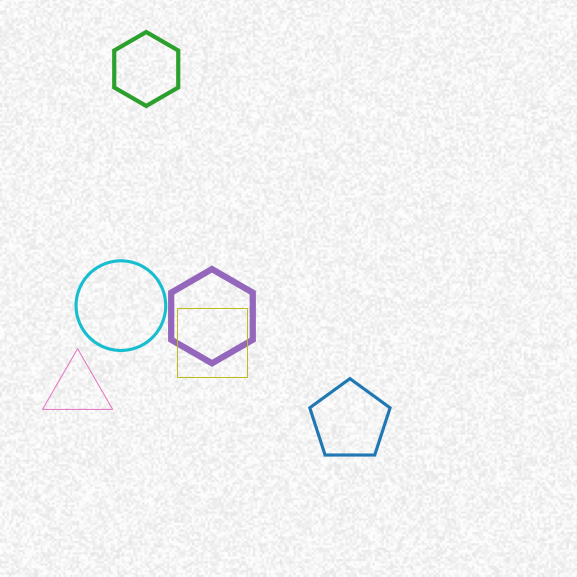[{"shape": "pentagon", "thickness": 1.5, "radius": 0.37, "center": [0.606, 0.27]}, {"shape": "hexagon", "thickness": 2, "radius": 0.32, "center": [0.253, 0.88]}, {"shape": "hexagon", "thickness": 3, "radius": 0.41, "center": [0.367, 0.452]}, {"shape": "triangle", "thickness": 0.5, "radius": 0.35, "center": [0.134, 0.325]}, {"shape": "square", "thickness": 0.5, "radius": 0.3, "center": [0.367, 0.406]}, {"shape": "circle", "thickness": 1.5, "radius": 0.39, "center": [0.209, 0.47]}]